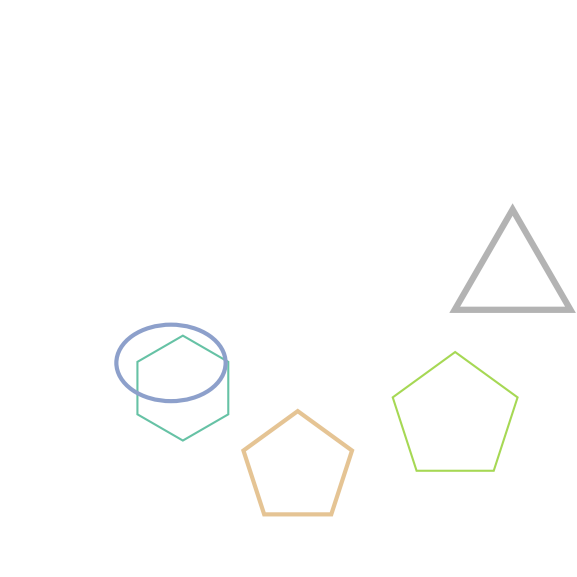[{"shape": "hexagon", "thickness": 1, "radius": 0.45, "center": [0.317, 0.327]}, {"shape": "oval", "thickness": 2, "radius": 0.47, "center": [0.296, 0.371]}, {"shape": "pentagon", "thickness": 1, "radius": 0.57, "center": [0.788, 0.276]}, {"shape": "pentagon", "thickness": 2, "radius": 0.49, "center": [0.516, 0.188]}, {"shape": "triangle", "thickness": 3, "radius": 0.58, "center": [0.888, 0.521]}]